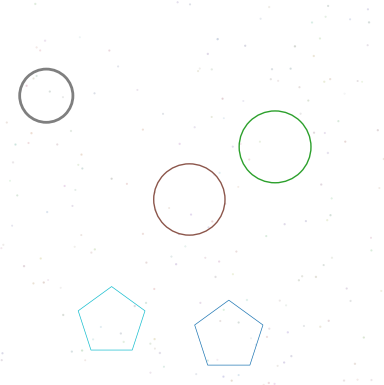[{"shape": "pentagon", "thickness": 0.5, "radius": 0.47, "center": [0.594, 0.127]}, {"shape": "circle", "thickness": 1, "radius": 0.47, "center": [0.714, 0.619]}, {"shape": "circle", "thickness": 1, "radius": 0.46, "center": [0.492, 0.482]}, {"shape": "circle", "thickness": 2, "radius": 0.35, "center": [0.12, 0.751]}, {"shape": "pentagon", "thickness": 0.5, "radius": 0.46, "center": [0.29, 0.165]}]